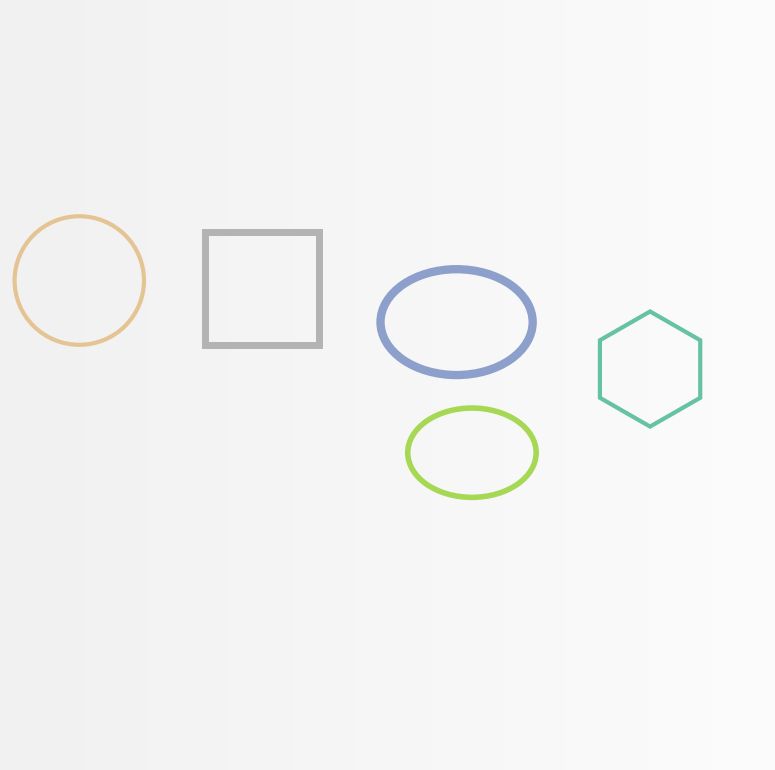[{"shape": "hexagon", "thickness": 1.5, "radius": 0.37, "center": [0.839, 0.521]}, {"shape": "oval", "thickness": 3, "radius": 0.49, "center": [0.589, 0.582]}, {"shape": "oval", "thickness": 2, "radius": 0.41, "center": [0.609, 0.412]}, {"shape": "circle", "thickness": 1.5, "radius": 0.42, "center": [0.102, 0.636]}, {"shape": "square", "thickness": 2.5, "radius": 0.37, "center": [0.338, 0.625]}]